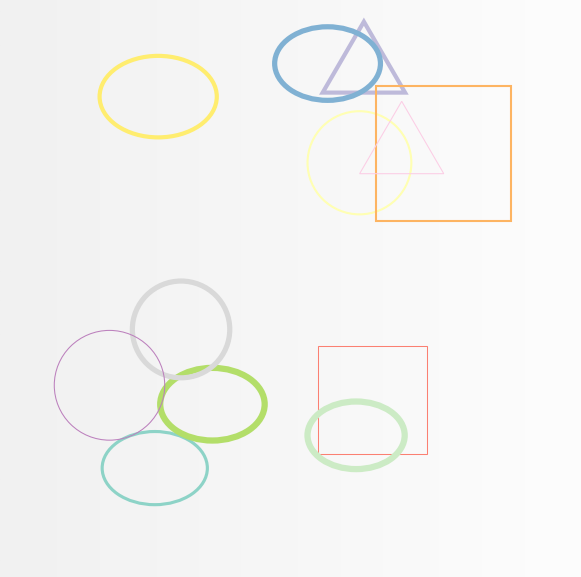[{"shape": "oval", "thickness": 1.5, "radius": 0.45, "center": [0.266, 0.189]}, {"shape": "circle", "thickness": 1, "radius": 0.45, "center": [0.618, 0.717]}, {"shape": "triangle", "thickness": 2, "radius": 0.41, "center": [0.626, 0.88]}, {"shape": "square", "thickness": 0.5, "radius": 0.47, "center": [0.641, 0.307]}, {"shape": "oval", "thickness": 2.5, "radius": 0.46, "center": [0.564, 0.889]}, {"shape": "square", "thickness": 1, "radius": 0.58, "center": [0.763, 0.733]}, {"shape": "oval", "thickness": 3, "radius": 0.45, "center": [0.365, 0.299]}, {"shape": "triangle", "thickness": 0.5, "radius": 0.42, "center": [0.691, 0.74]}, {"shape": "circle", "thickness": 2.5, "radius": 0.42, "center": [0.311, 0.429]}, {"shape": "circle", "thickness": 0.5, "radius": 0.48, "center": [0.188, 0.332]}, {"shape": "oval", "thickness": 3, "radius": 0.42, "center": [0.613, 0.245]}, {"shape": "oval", "thickness": 2, "radius": 0.5, "center": [0.272, 0.832]}]